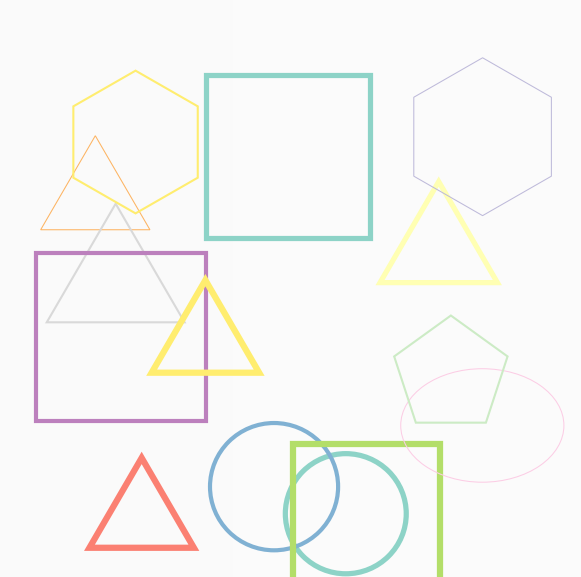[{"shape": "circle", "thickness": 2.5, "radius": 0.52, "center": [0.595, 0.11]}, {"shape": "square", "thickness": 2.5, "radius": 0.7, "center": [0.495, 0.728]}, {"shape": "triangle", "thickness": 2.5, "radius": 0.58, "center": [0.755, 0.568]}, {"shape": "hexagon", "thickness": 0.5, "radius": 0.68, "center": [0.83, 0.762]}, {"shape": "triangle", "thickness": 3, "radius": 0.52, "center": [0.244, 0.102]}, {"shape": "circle", "thickness": 2, "radius": 0.55, "center": [0.471, 0.156]}, {"shape": "triangle", "thickness": 0.5, "radius": 0.54, "center": [0.164, 0.656]}, {"shape": "square", "thickness": 3, "radius": 0.63, "center": [0.631, 0.105]}, {"shape": "oval", "thickness": 0.5, "radius": 0.7, "center": [0.83, 0.262]}, {"shape": "triangle", "thickness": 1, "radius": 0.68, "center": [0.199, 0.509]}, {"shape": "square", "thickness": 2, "radius": 0.73, "center": [0.208, 0.416]}, {"shape": "pentagon", "thickness": 1, "radius": 0.51, "center": [0.776, 0.35]}, {"shape": "triangle", "thickness": 3, "radius": 0.53, "center": [0.353, 0.407]}, {"shape": "hexagon", "thickness": 1, "radius": 0.62, "center": [0.233, 0.753]}]